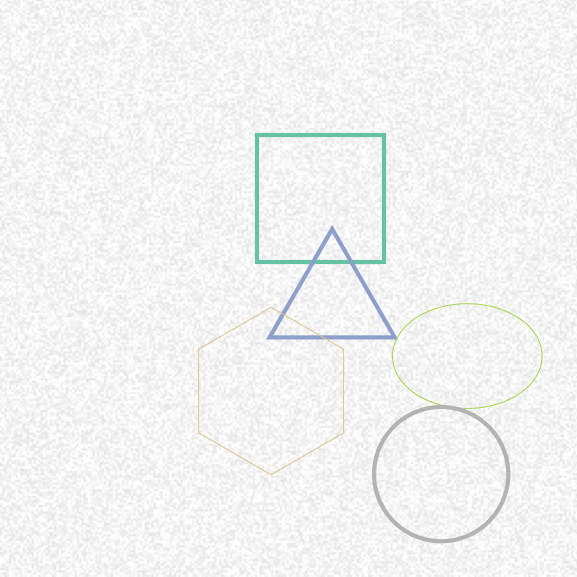[{"shape": "square", "thickness": 2, "radius": 0.55, "center": [0.555, 0.655]}, {"shape": "triangle", "thickness": 2, "radius": 0.63, "center": [0.575, 0.477]}, {"shape": "oval", "thickness": 0.5, "radius": 0.65, "center": [0.809, 0.383]}, {"shape": "hexagon", "thickness": 0.5, "radius": 0.72, "center": [0.469, 0.322]}, {"shape": "circle", "thickness": 2, "radius": 0.58, "center": [0.764, 0.178]}]